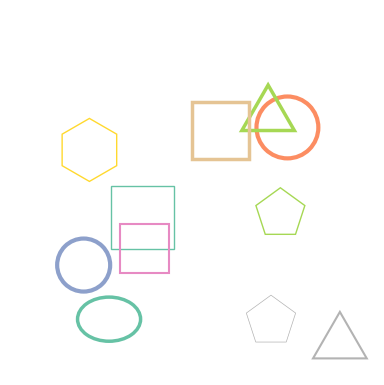[{"shape": "oval", "thickness": 2.5, "radius": 0.41, "center": [0.283, 0.171]}, {"shape": "square", "thickness": 1, "radius": 0.41, "center": [0.369, 0.436]}, {"shape": "circle", "thickness": 3, "radius": 0.4, "center": [0.747, 0.669]}, {"shape": "circle", "thickness": 3, "radius": 0.34, "center": [0.217, 0.312]}, {"shape": "square", "thickness": 1.5, "radius": 0.32, "center": [0.375, 0.355]}, {"shape": "triangle", "thickness": 2.5, "radius": 0.39, "center": [0.696, 0.7]}, {"shape": "pentagon", "thickness": 1, "radius": 0.33, "center": [0.728, 0.445]}, {"shape": "hexagon", "thickness": 1, "radius": 0.41, "center": [0.232, 0.611]}, {"shape": "square", "thickness": 2.5, "radius": 0.37, "center": [0.573, 0.662]}, {"shape": "triangle", "thickness": 1.5, "radius": 0.4, "center": [0.883, 0.109]}, {"shape": "pentagon", "thickness": 0.5, "radius": 0.34, "center": [0.704, 0.166]}]